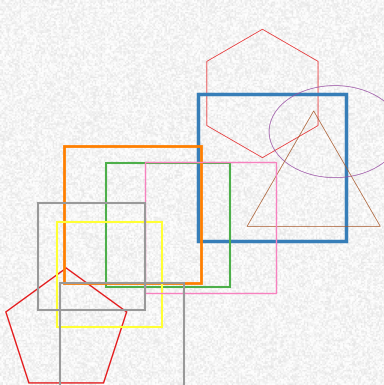[{"shape": "pentagon", "thickness": 1, "radius": 0.82, "center": [0.172, 0.139]}, {"shape": "hexagon", "thickness": 0.5, "radius": 0.83, "center": [0.682, 0.757]}, {"shape": "square", "thickness": 2.5, "radius": 0.95, "center": [0.706, 0.566]}, {"shape": "square", "thickness": 1.5, "radius": 0.81, "center": [0.436, 0.415]}, {"shape": "oval", "thickness": 0.5, "radius": 0.85, "center": [0.87, 0.658]}, {"shape": "square", "thickness": 2, "radius": 0.89, "center": [0.344, 0.442]}, {"shape": "square", "thickness": 1.5, "radius": 0.68, "center": [0.285, 0.287]}, {"shape": "triangle", "thickness": 0.5, "radius": 1.0, "center": [0.815, 0.512]}, {"shape": "square", "thickness": 1, "radius": 0.85, "center": [0.546, 0.409]}, {"shape": "square", "thickness": 1.5, "radius": 0.81, "center": [0.317, 0.102]}, {"shape": "square", "thickness": 1.5, "radius": 0.7, "center": [0.237, 0.333]}]